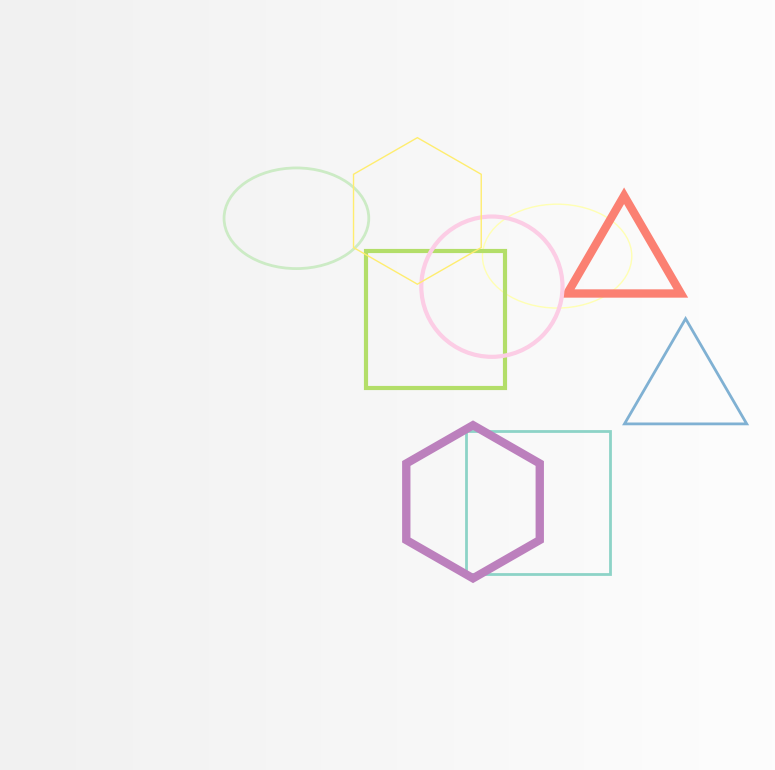[{"shape": "square", "thickness": 1, "radius": 0.47, "center": [0.694, 0.348]}, {"shape": "oval", "thickness": 0.5, "radius": 0.48, "center": [0.719, 0.667]}, {"shape": "triangle", "thickness": 3, "radius": 0.42, "center": [0.805, 0.661]}, {"shape": "triangle", "thickness": 1, "radius": 0.46, "center": [0.885, 0.495]}, {"shape": "square", "thickness": 1.5, "radius": 0.45, "center": [0.562, 0.585]}, {"shape": "circle", "thickness": 1.5, "radius": 0.46, "center": [0.635, 0.628]}, {"shape": "hexagon", "thickness": 3, "radius": 0.5, "center": [0.61, 0.348]}, {"shape": "oval", "thickness": 1, "radius": 0.47, "center": [0.382, 0.717]}, {"shape": "hexagon", "thickness": 0.5, "radius": 0.48, "center": [0.539, 0.726]}]